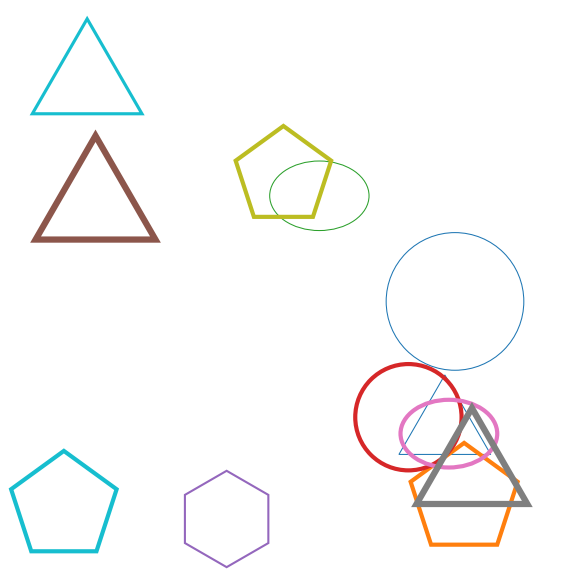[{"shape": "circle", "thickness": 0.5, "radius": 0.6, "center": [0.788, 0.477]}, {"shape": "triangle", "thickness": 0.5, "radius": 0.46, "center": [0.77, 0.258]}, {"shape": "pentagon", "thickness": 2, "radius": 0.49, "center": [0.804, 0.135]}, {"shape": "oval", "thickness": 0.5, "radius": 0.43, "center": [0.553, 0.66]}, {"shape": "circle", "thickness": 2, "radius": 0.46, "center": [0.707, 0.277]}, {"shape": "hexagon", "thickness": 1, "radius": 0.42, "center": [0.392, 0.1]}, {"shape": "triangle", "thickness": 3, "radius": 0.6, "center": [0.165, 0.644]}, {"shape": "oval", "thickness": 2, "radius": 0.42, "center": [0.777, 0.248]}, {"shape": "triangle", "thickness": 3, "radius": 0.55, "center": [0.817, 0.182]}, {"shape": "pentagon", "thickness": 2, "radius": 0.43, "center": [0.491, 0.694]}, {"shape": "triangle", "thickness": 1.5, "radius": 0.55, "center": [0.151, 0.857]}, {"shape": "pentagon", "thickness": 2, "radius": 0.48, "center": [0.111, 0.122]}]